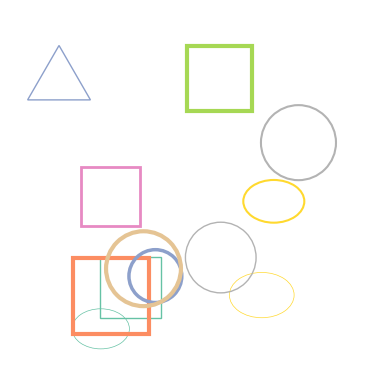[{"shape": "square", "thickness": 1, "radius": 0.39, "center": [0.339, 0.253]}, {"shape": "oval", "thickness": 0.5, "radius": 0.37, "center": [0.262, 0.146]}, {"shape": "square", "thickness": 3, "radius": 0.49, "center": [0.289, 0.232]}, {"shape": "triangle", "thickness": 1, "radius": 0.47, "center": [0.153, 0.788]}, {"shape": "circle", "thickness": 2.5, "radius": 0.34, "center": [0.404, 0.283]}, {"shape": "square", "thickness": 2, "radius": 0.38, "center": [0.286, 0.49]}, {"shape": "square", "thickness": 3, "radius": 0.42, "center": [0.57, 0.797]}, {"shape": "oval", "thickness": 0.5, "radius": 0.42, "center": [0.68, 0.234]}, {"shape": "oval", "thickness": 1.5, "radius": 0.4, "center": [0.711, 0.477]}, {"shape": "circle", "thickness": 3, "radius": 0.49, "center": [0.373, 0.302]}, {"shape": "circle", "thickness": 1, "radius": 0.46, "center": [0.573, 0.331]}, {"shape": "circle", "thickness": 1.5, "radius": 0.49, "center": [0.775, 0.629]}]